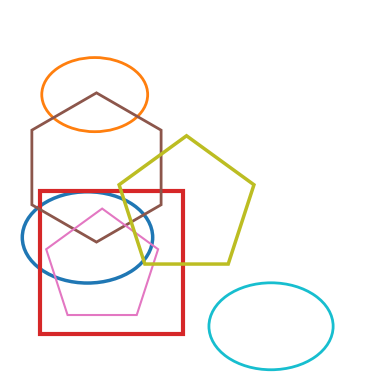[{"shape": "oval", "thickness": 2.5, "radius": 0.85, "center": [0.227, 0.383]}, {"shape": "oval", "thickness": 2, "radius": 0.69, "center": [0.246, 0.754]}, {"shape": "square", "thickness": 3, "radius": 0.93, "center": [0.29, 0.318]}, {"shape": "hexagon", "thickness": 2, "radius": 0.97, "center": [0.251, 0.565]}, {"shape": "pentagon", "thickness": 1.5, "radius": 0.76, "center": [0.265, 0.305]}, {"shape": "pentagon", "thickness": 2.5, "radius": 0.92, "center": [0.484, 0.463]}, {"shape": "oval", "thickness": 2, "radius": 0.81, "center": [0.704, 0.153]}]